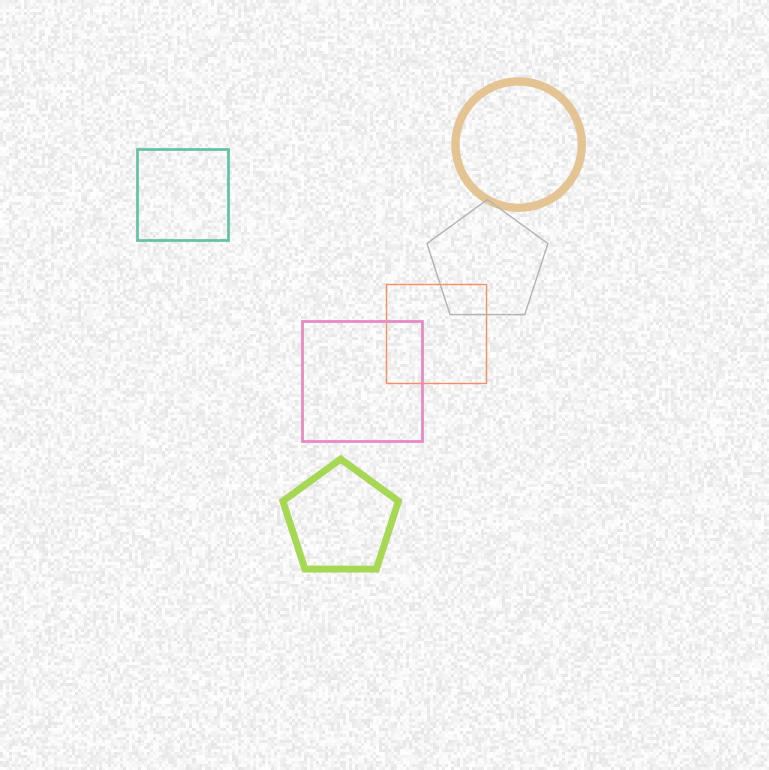[{"shape": "square", "thickness": 1, "radius": 0.3, "center": [0.237, 0.748]}, {"shape": "square", "thickness": 0.5, "radius": 0.32, "center": [0.566, 0.567]}, {"shape": "square", "thickness": 1, "radius": 0.39, "center": [0.47, 0.505]}, {"shape": "pentagon", "thickness": 2.5, "radius": 0.39, "center": [0.442, 0.325]}, {"shape": "circle", "thickness": 3, "radius": 0.41, "center": [0.674, 0.812]}, {"shape": "pentagon", "thickness": 0.5, "radius": 0.41, "center": [0.633, 0.658]}]